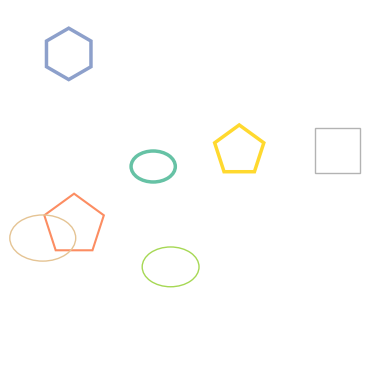[{"shape": "oval", "thickness": 2.5, "radius": 0.29, "center": [0.398, 0.568]}, {"shape": "pentagon", "thickness": 1.5, "radius": 0.41, "center": [0.192, 0.416]}, {"shape": "hexagon", "thickness": 2.5, "radius": 0.33, "center": [0.178, 0.86]}, {"shape": "oval", "thickness": 1, "radius": 0.37, "center": [0.443, 0.307]}, {"shape": "pentagon", "thickness": 2.5, "radius": 0.34, "center": [0.621, 0.608]}, {"shape": "oval", "thickness": 1, "radius": 0.43, "center": [0.111, 0.382]}, {"shape": "square", "thickness": 1, "radius": 0.29, "center": [0.877, 0.61]}]